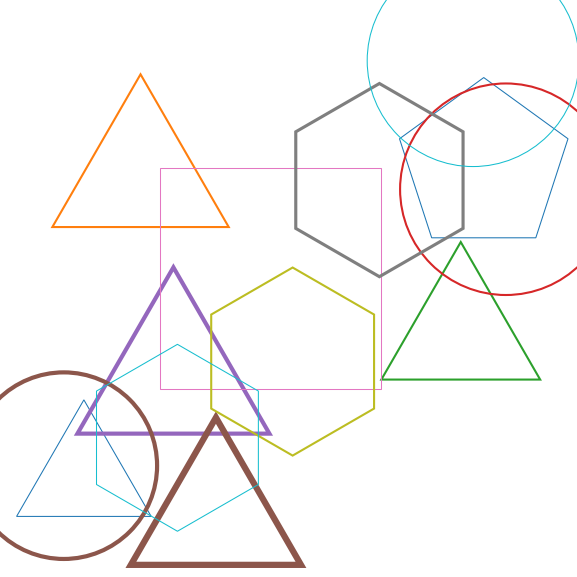[{"shape": "triangle", "thickness": 0.5, "radius": 0.67, "center": [0.145, 0.172]}, {"shape": "pentagon", "thickness": 0.5, "radius": 0.77, "center": [0.838, 0.711]}, {"shape": "triangle", "thickness": 1, "radius": 0.88, "center": [0.243, 0.694]}, {"shape": "triangle", "thickness": 1, "radius": 0.79, "center": [0.798, 0.421]}, {"shape": "circle", "thickness": 1, "radius": 0.92, "center": [0.876, 0.671]}, {"shape": "triangle", "thickness": 2, "radius": 0.96, "center": [0.3, 0.344]}, {"shape": "circle", "thickness": 2, "radius": 0.81, "center": [0.11, 0.193]}, {"shape": "triangle", "thickness": 3, "radius": 0.85, "center": [0.374, 0.106]}, {"shape": "square", "thickness": 0.5, "radius": 0.96, "center": [0.468, 0.517]}, {"shape": "hexagon", "thickness": 1.5, "radius": 0.84, "center": [0.657, 0.687]}, {"shape": "hexagon", "thickness": 1, "radius": 0.81, "center": [0.507, 0.373]}, {"shape": "circle", "thickness": 0.5, "radius": 0.92, "center": [0.819, 0.894]}, {"shape": "hexagon", "thickness": 0.5, "radius": 0.81, "center": [0.307, 0.241]}]